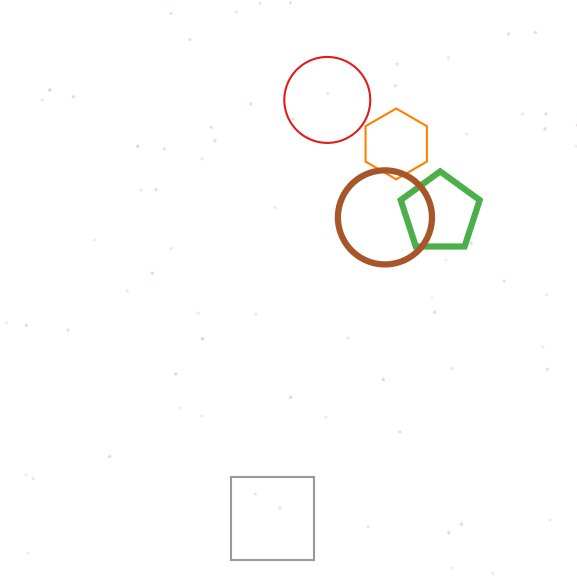[{"shape": "circle", "thickness": 1, "radius": 0.37, "center": [0.567, 0.826]}, {"shape": "pentagon", "thickness": 3, "radius": 0.36, "center": [0.762, 0.63]}, {"shape": "hexagon", "thickness": 1, "radius": 0.31, "center": [0.686, 0.75]}, {"shape": "circle", "thickness": 3, "radius": 0.41, "center": [0.667, 0.623]}, {"shape": "square", "thickness": 1, "radius": 0.36, "center": [0.471, 0.102]}]